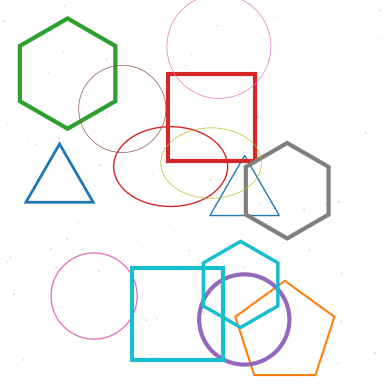[{"shape": "triangle", "thickness": 1, "radius": 0.52, "center": [0.635, 0.492]}, {"shape": "triangle", "thickness": 2, "radius": 0.5, "center": [0.155, 0.525]}, {"shape": "pentagon", "thickness": 1.5, "radius": 0.68, "center": [0.74, 0.135]}, {"shape": "hexagon", "thickness": 3, "radius": 0.72, "center": [0.176, 0.809]}, {"shape": "square", "thickness": 3, "radius": 0.56, "center": [0.55, 0.696]}, {"shape": "oval", "thickness": 1, "radius": 0.74, "center": [0.443, 0.567]}, {"shape": "circle", "thickness": 3, "radius": 0.59, "center": [0.634, 0.17]}, {"shape": "circle", "thickness": 0.5, "radius": 0.57, "center": [0.318, 0.717]}, {"shape": "circle", "thickness": 0.5, "radius": 0.68, "center": [0.569, 0.879]}, {"shape": "circle", "thickness": 1, "radius": 0.56, "center": [0.244, 0.231]}, {"shape": "hexagon", "thickness": 3, "radius": 0.62, "center": [0.746, 0.505]}, {"shape": "oval", "thickness": 0.5, "radius": 0.65, "center": [0.548, 0.576]}, {"shape": "hexagon", "thickness": 2.5, "radius": 0.56, "center": [0.625, 0.261]}, {"shape": "square", "thickness": 3, "radius": 0.6, "center": [0.461, 0.185]}]